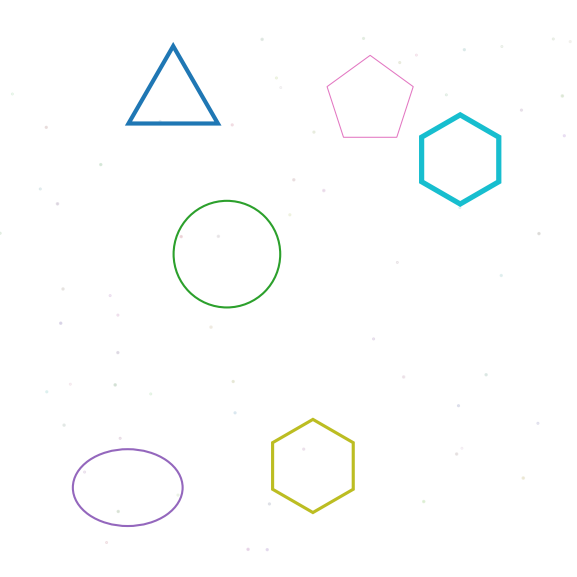[{"shape": "triangle", "thickness": 2, "radius": 0.45, "center": [0.3, 0.83]}, {"shape": "circle", "thickness": 1, "radius": 0.46, "center": [0.393, 0.559]}, {"shape": "oval", "thickness": 1, "radius": 0.48, "center": [0.221, 0.155]}, {"shape": "pentagon", "thickness": 0.5, "radius": 0.39, "center": [0.641, 0.825]}, {"shape": "hexagon", "thickness": 1.5, "radius": 0.4, "center": [0.542, 0.192]}, {"shape": "hexagon", "thickness": 2.5, "radius": 0.39, "center": [0.797, 0.723]}]